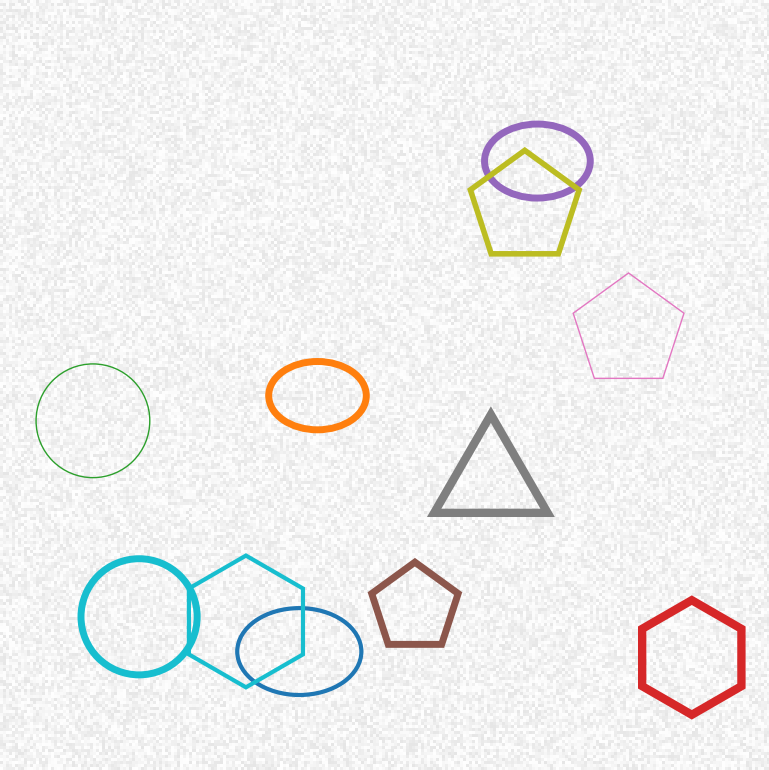[{"shape": "oval", "thickness": 1.5, "radius": 0.4, "center": [0.389, 0.154]}, {"shape": "oval", "thickness": 2.5, "radius": 0.32, "center": [0.412, 0.486]}, {"shape": "circle", "thickness": 0.5, "radius": 0.37, "center": [0.121, 0.454]}, {"shape": "hexagon", "thickness": 3, "radius": 0.37, "center": [0.898, 0.146]}, {"shape": "oval", "thickness": 2.5, "radius": 0.34, "center": [0.698, 0.791]}, {"shape": "pentagon", "thickness": 2.5, "radius": 0.29, "center": [0.539, 0.211]}, {"shape": "pentagon", "thickness": 0.5, "radius": 0.38, "center": [0.816, 0.57]}, {"shape": "triangle", "thickness": 3, "radius": 0.43, "center": [0.638, 0.376]}, {"shape": "pentagon", "thickness": 2, "radius": 0.37, "center": [0.682, 0.73]}, {"shape": "circle", "thickness": 2.5, "radius": 0.38, "center": [0.181, 0.199]}, {"shape": "hexagon", "thickness": 1.5, "radius": 0.43, "center": [0.319, 0.193]}]